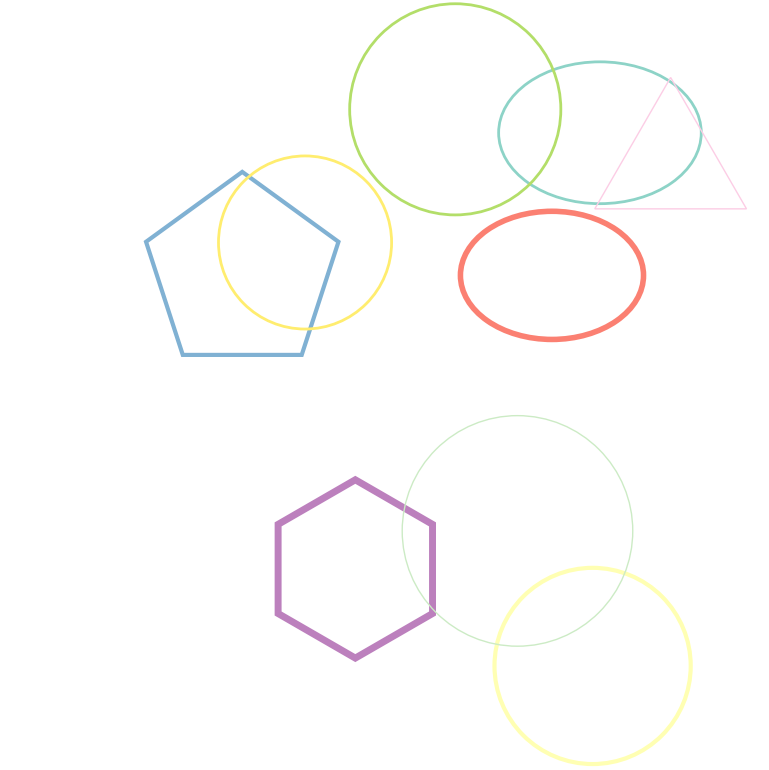[{"shape": "oval", "thickness": 1, "radius": 0.66, "center": [0.779, 0.828]}, {"shape": "circle", "thickness": 1.5, "radius": 0.64, "center": [0.77, 0.135]}, {"shape": "oval", "thickness": 2, "radius": 0.59, "center": [0.717, 0.642]}, {"shape": "pentagon", "thickness": 1.5, "radius": 0.66, "center": [0.315, 0.645]}, {"shape": "circle", "thickness": 1, "radius": 0.69, "center": [0.591, 0.858]}, {"shape": "triangle", "thickness": 0.5, "radius": 0.57, "center": [0.871, 0.786]}, {"shape": "hexagon", "thickness": 2.5, "radius": 0.58, "center": [0.461, 0.261]}, {"shape": "circle", "thickness": 0.5, "radius": 0.75, "center": [0.672, 0.311]}, {"shape": "circle", "thickness": 1, "radius": 0.56, "center": [0.396, 0.685]}]